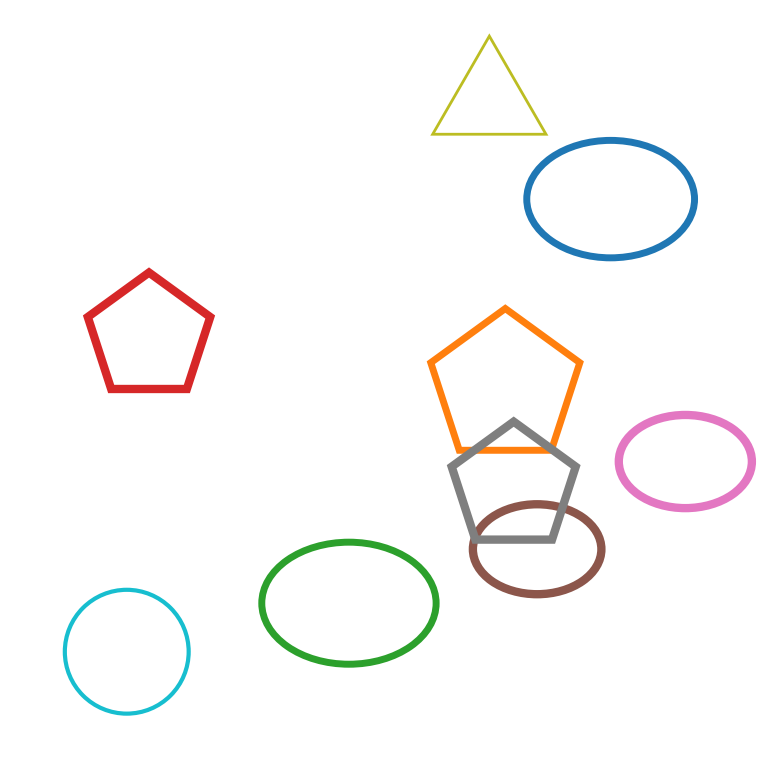[{"shape": "oval", "thickness": 2.5, "radius": 0.54, "center": [0.793, 0.741]}, {"shape": "pentagon", "thickness": 2.5, "radius": 0.51, "center": [0.656, 0.498]}, {"shape": "oval", "thickness": 2.5, "radius": 0.57, "center": [0.453, 0.217]}, {"shape": "pentagon", "thickness": 3, "radius": 0.42, "center": [0.194, 0.562]}, {"shape": "oval", "thickness": 3, "radius": 0.42, "center": [0.698, 0.287]}, {"shape": "oval", "thickness": 3, "radius": 0.43, "center": [0.89, 0.401]}, {"shape": "pentagon", "thickness": 3, "radius": 0.42, "center": [0.667, 0.368]}, {"shape": "triangle", "thickness": 1, "radius": 0.42, "center": [0.636, 0.868]}, {"shape": "circle", "thickness": 1.5, "radius": 0.4, "center": [0.165, 0.154]}]